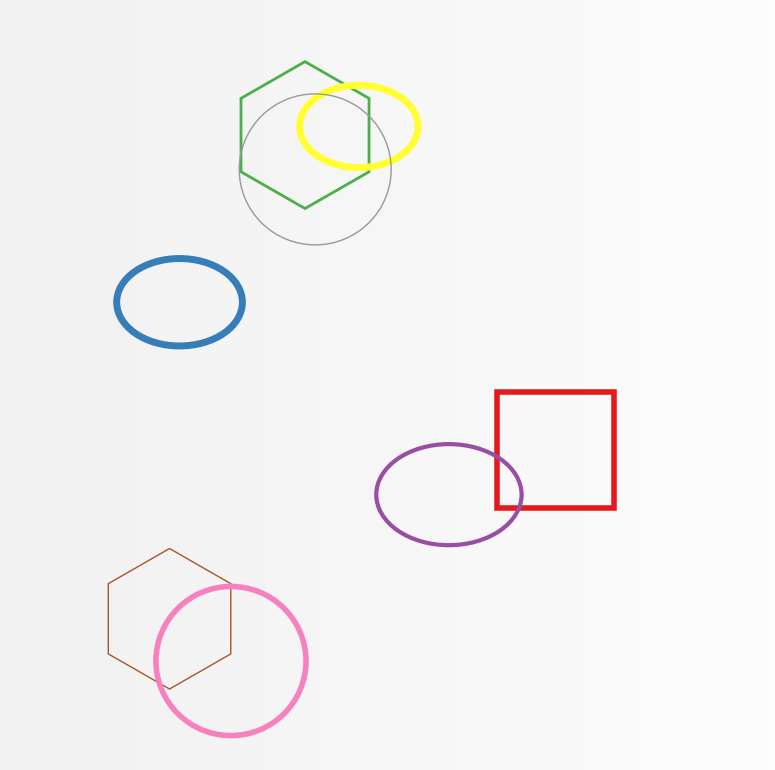[{"shape": "square", "thickness": 2, "radius": 0.38, "center": [0.716, 0.416]}, {"shape": "oval", "thickness": 2.5, "radius": 0.41, "center": [0.232, 0.607]}, {"shape": "hexagon", "thickness": 1, "radius": 0.48, "center": [0.394, 0.825]}, {"shape": "oval", "thickness": 1.5, "radius": 0.47, "center": [0.579, 0.358]}, {"shape": "oval", "thickness": 2.5, "radius": 0.38, "center": [0.463, 0.836]}, {"shape": "hexagon", "thickness": 0.5, "radius": 0.46, "center": [0.219, 0.196]}, {"shape": "circle", "thickness": 2, "radius": 0.48, "center": [0.298, 0.142]}, {"shape": "circle", "thickness": 0.5, "radius": 0.49, "center": [0.407, 0.78]}]